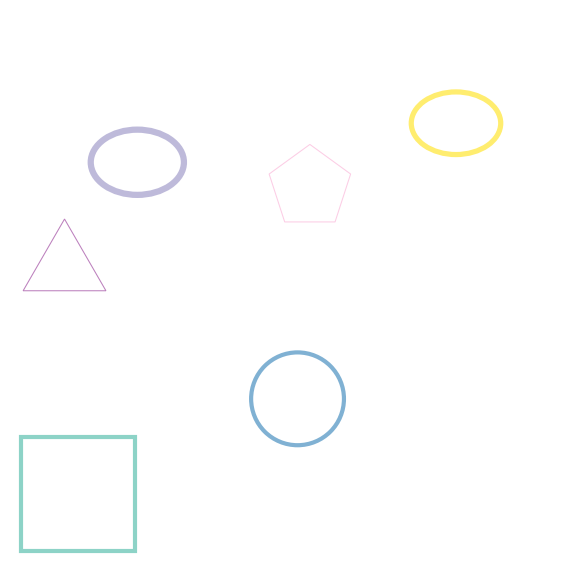[{"shape": "square", "thickness": 2, "radius": 0.49, "center": [0.135, 0.144]}, {"shape": "oval", "thickness": 3, "radius": 0.4, "center": [0.238, 0.718]}, {"shape": "circle", "thickness": 2, "radius": 0.4, "center": [0.515, 0.309]}, {"shape": "pentagon", "thickness": 0.5, "radius": 0.37, "center": [0.537, 0.675]}, {"shape": "triangle", "thickness": 0.5, "radius": 0.41, "center": [0.112, 0.537]}, {"shape": "oval", "thickness": 2.5, "radius": 0.39, "center": [0.79, 0.786]}]